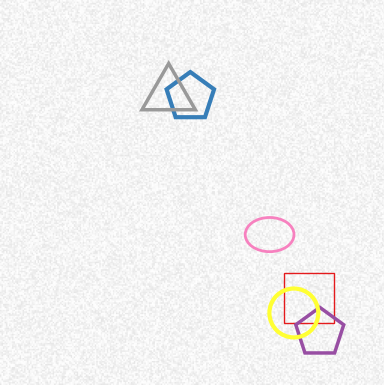[{"shape": "square", "thickness": 1, "radius": 0.32, "center": [0.802, 0.227]}, {"shape": "pentagon", "thickness": 3, "radius": 0.32, "center": [0.494, 0.748]}, {"shape": "pentagon", "thickness": 2.5, "radius": 0.33, "center": [0.831, 0.136]}, {"shape": "circle", "thickness": 3, "radius": 0.32, "center": [0.763, 0.187]}, {"shape": "oval", "thickness": 2, "radius": 0.32, "center": [0.7, 0.391]}, {"shape": "triangle", "thickness": 2.5, "radius": 0.4, "center": [0.438, 0.755]}]